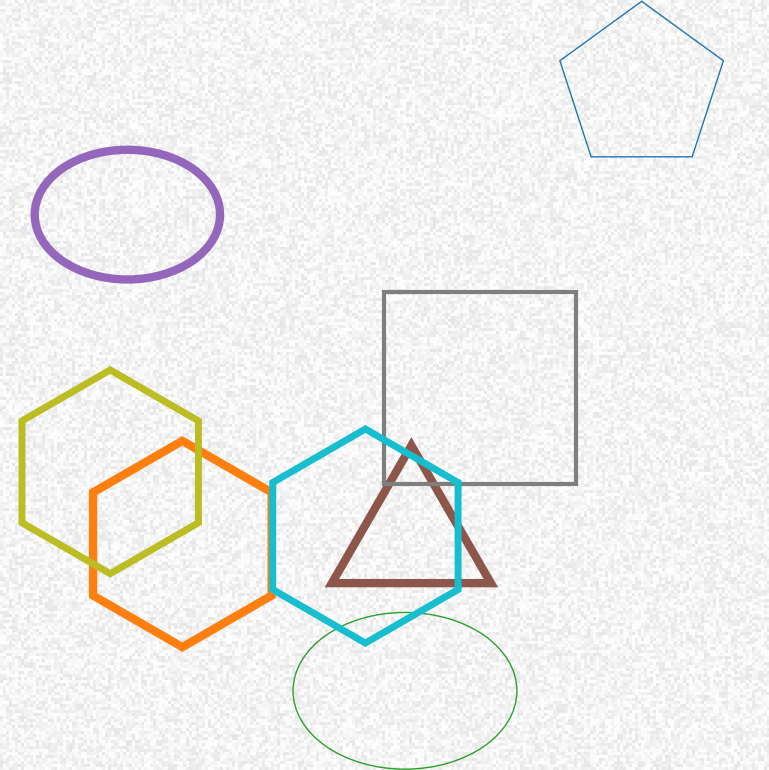[{"shape": "pentagon", "thickness": 0.5, "radius": 0.56, "center": [0.833, 0.887]}, {"shape": "hexagon", "thickness": 3, "radius": 0.67, "center": [0.237, 0.294]}, {"shape": "oval", "thickness": 0.5, "radius": 0.73, "center": [0.526, 0.103]}, {"shape": "oval", "thickness": 3, "radius": 0.6, "center": [0.165, 0.721]}, {"shape": "triangle", "thickness": 3, "radius": 0.6, "center": [0.534, 0.302]}, {"shape": "square", "thickness": 1.5, "radius": 0.62, "center": [0.623, 0.496]}, {"shape": "hexagon", "thickness": 2.5, "radius": 0.66, "center": [0.143, 0.387]}, {"shape": "hexagon", "thickness": 2.5, "radius": 0.69, "center": [0.475, 0.304]}]